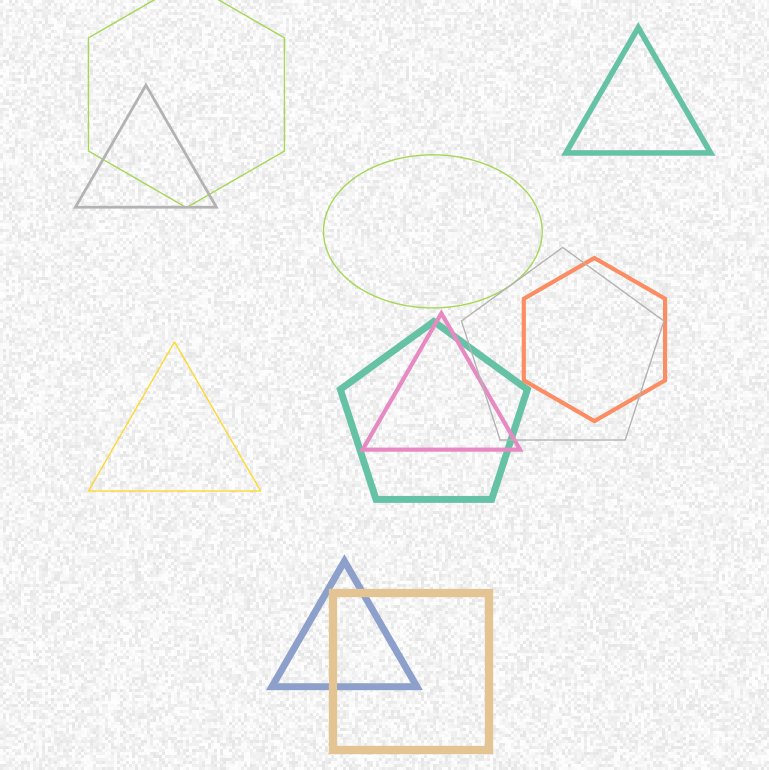[{"shape": "triangle", "thickness": 2, "radius": 0.54, "center": [0.829, 0.856]}, {"shape": "pentagon", "thickness": 2.5, "radius": 0.64, "center": [0.563, 0.455]}, {"shape": "hexagon", "thickness": 1.5, "radius": 0.53, "center": [0.772, 0.559]}, {"shape": "triangle", "thickness": 2.5, "radius": 0.54, "center": [0.447, 0.163]}, {"shape": "triangle", "thickness": 1.5, "radius": 0.59, "center": [0.573, 0.475]}, {"shape": "oval", "thickness": 0.5, "radius": 0.71, "center": [0.562, 0.7]}, {"shape": "hexagon", "thickness": 0.5, "radius": 0.73, "center": [0.242, 0.877]}, {"shape": "triangle", "thickness": 0.5, "radius": 0.65, "center": [0.227, 0.427]}, {"shape": "square", "thickness": 3, "radius": 0.51, "center": [0.534, 0.128]}, {"shape": "triangle", "thickness": 1, "radius": 0.53, "center": [0.19, 0.784]}, {"shape": "pentagon", "thickness": 0.5, "radius": 0.69, "center": [0.731, 0.54]}]